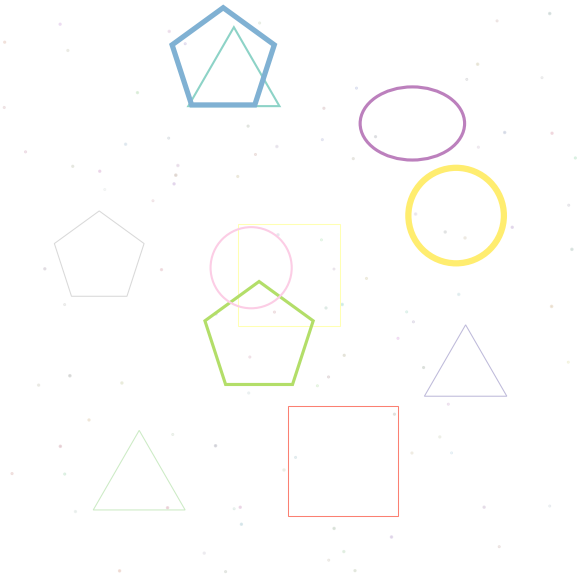[{"shape": "triangle", "thickness": 1, "radius": 0.46, "center": [0.405, 0.861]}, {"shape": "square", "thickness": 0.5, "radius": 0.44, "center": [0.5, 0.523]}, {"shape": "triangle", "thickness": 0.5, "radius": 0.41, "center": [0.806, 0.354]}, {"shape": "square", "thickness": 0.5, "radius": 0.48, "center": [0.594, 0.201]}, {"shape": "pentagon", "thickness": 2.5, "radius": 0.47, "center": [0.386, 0.893]}, {"shape": "pentagon", "thickness": 1.5, "radius": 0.49, "center": [0.449, 0.413]}, {"shape": "circle", "thickness": 1, "radius": 0.35, "center": [0.435, 0.536]}, {"shape": "pentagon", "thickness": 0.5, "radius": 0.41, "center": [0.172, 0.552]}, {"shape": "oval", "thickness": 1.5, "radius": 0.45, "center": [0.714, 0.785]}, {"shape": "triangle", "thickness": 0.5, "radius": 0.46, "center": [0.241, 0.162]}, {"shape": "circle", "thickness": 3, "radius": 0.41, "center": [0.79, 0.626]}]